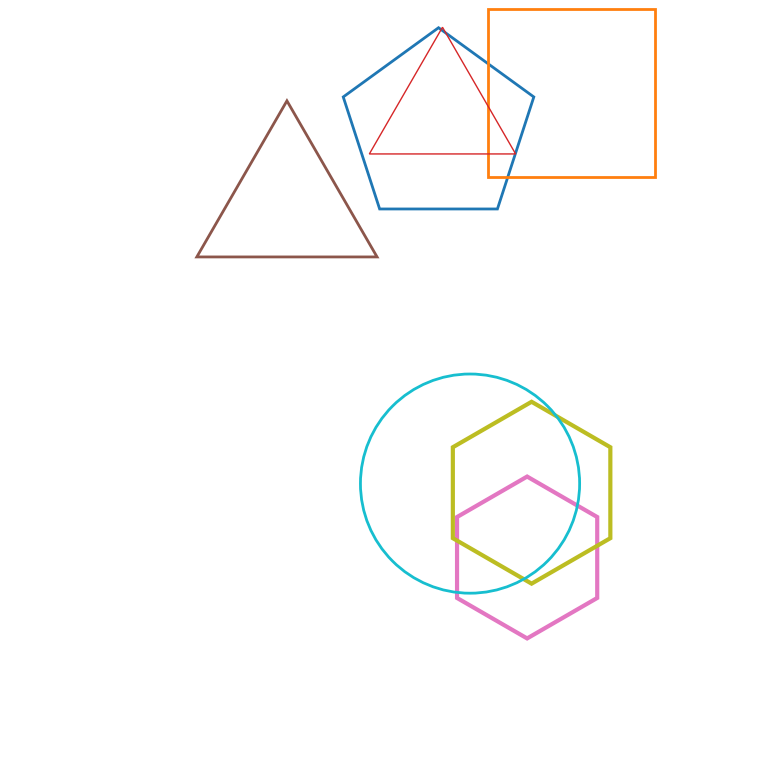[{"shape": "pentagon", "thickness": 1, "radius": 0.65, "center": [0.57, 0.834]}, {"shape": "square", "thickness": 1, "radius": 0.54, "center": [0.742, 0.879]}, {"shape": "triangle", "thickness": 0.5, "radius": 0.55, "center": [0.575, 0.855]}, {"shape": "triangle", "thickness": 1, "radius": 0.68, "center": [0.373, 0.734]}, {"shape": "hexagon", "thickness": 1.5, "radius": 0.53, "center": [0.685, 0.276]}, {"shape": "hexagon", "thickness": 1.5, "radius": 0.59, "center": [0.69, 0.36]}, {"shape": "circle", "thickness": 1, "radius": 0.71, "center": [0.61, 0.372]}]